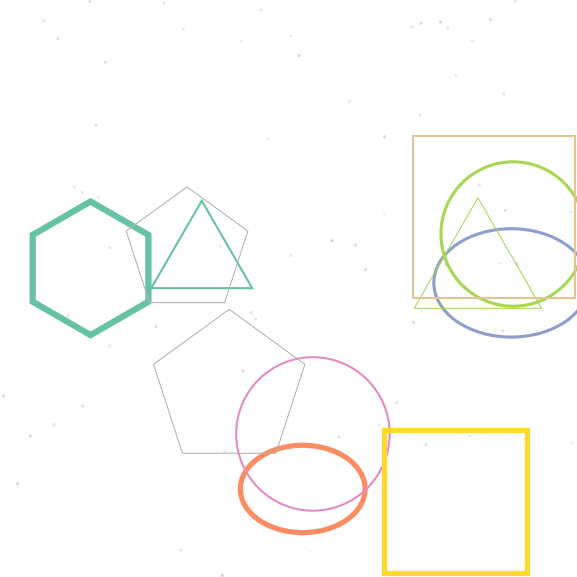[{"shape": "triangle", "thickness": 1, "radius": 0.5, "center": [0.349, 0.551]}, {"shape": "hexagon", "thickness": 3, "radius": 0.58, "center": [0.157, 0.535]}, {"shape": "oval", "thickness": 2.5, "radius": 0.54, "center": [0.524, 0.152]}, {"shape": "oval", "thickness": 1.5, "radius": 0.67, "center": [0.885, 0.509]}, {"shape": "circle", "thickness": 1, "radius": 0.66, "center": [0.542, 0.248]}, {"shape": "circle", "thickness": 1.5, "radius": 0.63, "center": [0.889, 0.594]}, {"shape": "triangle", "thickness": 0.5, "radius": 0.64, "center": [0.828, 0.529]}, {"shape": "square", "thickness": 2.5, "radius": 0.62, "center": [0.788, 0.131]}, {"shape": "square", "thickness": 1, "radius": 0.7, "center": [0.855, 0.624]}, {"shape": "pentagon", "thickness": 0.5, "radius": 0.55, "center": [0.324, 0.565]}, {"shape": "pentagon", "thickness": 0.5, "radius": 0.69, "center": [0.397, 0.326]}]